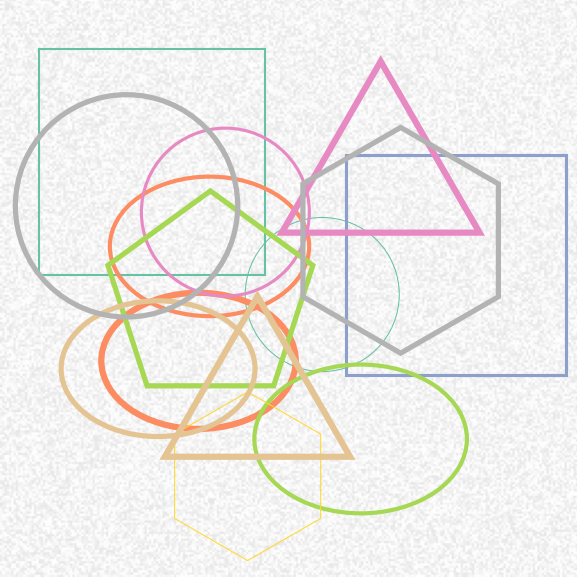[{"shape": "square", "thickness": 1, "radius": 0.97, "center": [0.263, 0.719]}, {"shape": "circle", "thickness": 0.5, "radius": 0.67, "center": [0.558, 0.489]}, {"shape": "oval", "thickness": 3, "radius": 0.84, "center": [0.344, 0.374]}, {"shape": "oval", "thickness": 2, "radius": 0.86, "center": [0.363, 0.572]}, {"shape": "square", "thickness": 1.5, "radius": 0.95, "center": [0.79, 0.54]}, {"shape": "triangle", "thickness": 3, "radius": 0.99, "center": [0.659, 0.695]}, {"shape": "circle", "thickness": 1.5, "radius": 0.73, "center": [0.39, 0.632]}, {"shape": "oval", "thickness": 2, "radius": 0.92, "center": [0.624, 0.239]}, {"shape": "pentagon", "thickness": 2.5, "radius": 0.93, "center": [0.364, 0.482]}, {"shape": "hexagon", "thickness": 0.5, "radius": 0.73, "center": [0.429, 0.174]}, {"shape": "oval", "thickness": 2.5, "radius": 0.84, "center": [0.274, 0.361]}, {"shape": "triangle", "thickness": 3, "radius": 0.93, "center": [0.446, 0.301]}, {"shape": "hexagon", "thickness": 2.5, "radius": 0.98, "center": [0.694, 0.583]}, {"shape": "circle", "thickness": 2.5, "radius": 0.96, "center": [0.219, 0.643]}]